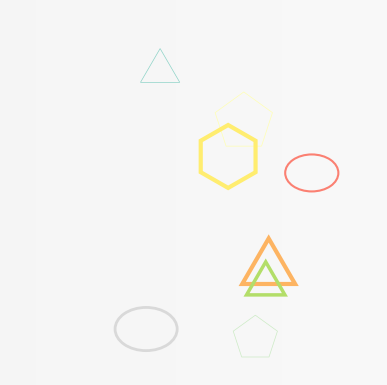[{"shape": "triangle", "thickness": 0.5, "radius": 0.29, "center": [0.413, 0.815]}, {"shape": "pentagon", "thickness": 0.5, "radius": 0.39, "center": [0.629, 0.683]}, {"shape": "oval", "thickness": 1.5, "radius": 0.34, "center": [0.805, 0.551]}, {"shape": "triangle", "thickness": 3, "radius": 0.39, "center": [0.693, 0.302]}, {"shape": "triangle", "thickness": 2.5, "radius": 0.29, "center": [0.686, 0.263]}, {"shape": "oval", "thickness": 2, "radius": 0.4, "center": [0.377, 0.145]}, {"shape": "pentagon", "thickness": 0.5, "radius": 0.3, "center": [0.659, 0.121]}, {"shape": "hexagon", "thickness": 3, "radius": 0.41, "center": [0.589, 0.594]}]